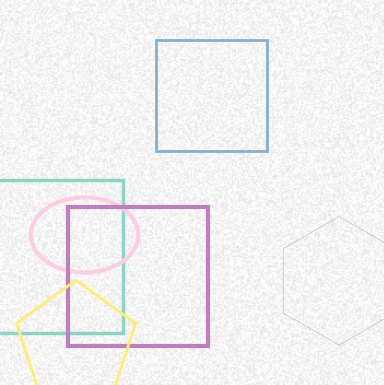[{"shape": "square", "thickness": 2.5, "radius": 1.0, "center": [0.12, 0.334]}, {"shape": "hexagon", "thickness": 0.5, "radius": 0.84, "center": [0.88, 0.271]}, {"shape": "square", "thickness": 2, "radius": 0.72, "center": [0.55, 0.752]}, {"shape": "oval", "thickness": 3, "radius": 0.7, "center": [0.22, 0.39]}, {"shape": "square", "thickness": 3, "radius": 0.91, "center": [0.358, 0.282]}, {"shape": "pentagon", "thickness": 2, "radius": 0.81, "center": [0.198, 0.11]}]